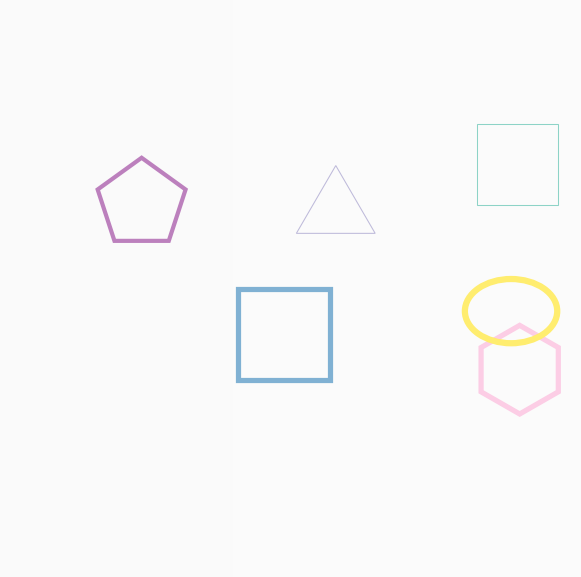[{"shape": "square", "thickness": 0.5, "radius": 0.35, "center": [0.89, 0.715]}, {"shape": "triangle", "thickness": 0.5, "radius": 0.39, "center": [0.578, 0.634]}, {"shape": "square", "thickness": 2.5, "radius": 0.39, "center": [0.489, 0.419]}, {"shape": "hexagon", "thickness": 2.5, "radius": 0.38, "center": [0.894, 0.359]}, {"shape": "pentagon", "thickness": 2, "radius": 0.4, "center": [0.244, 0.646]}, {"shape": "oval", "thickness": 3, "radius": 0.4, "center": [0.879, 0.46]}]